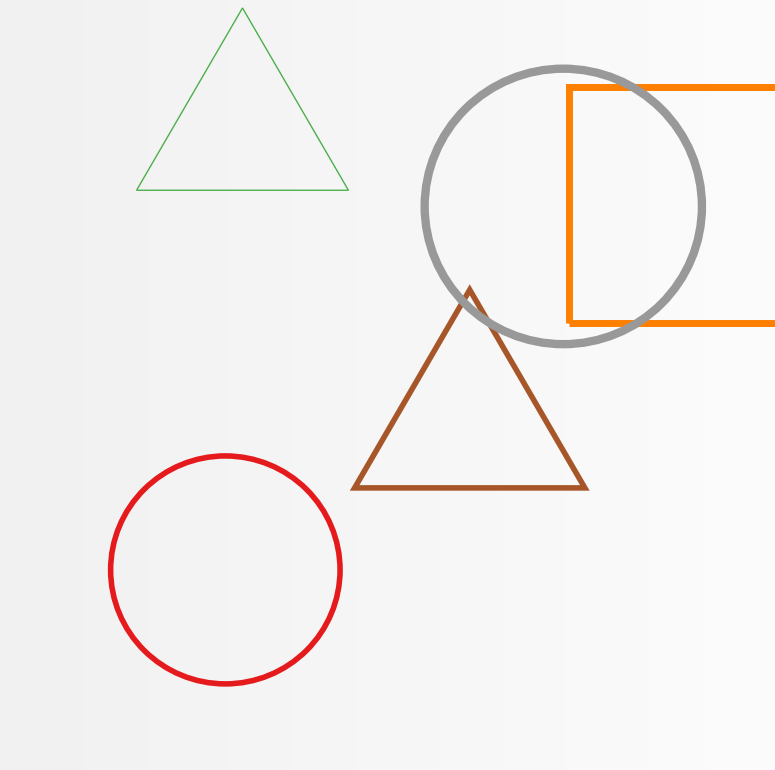[{"shape": "circle", "thickness": 2, "radius": 0.74, "center": [0.291, 0.26]}, {"shape": "triangle", "thickness": 0.5, "radius": 0.79, "center": [0.313, 0.832]}, {"shape": "square", "thickness": 2.5, "radius": 0.77, "center": [0.887, 0.734]}, {"shape": "triangle", "thickness": 2, "radius": 0.86, "center": [0.606, 0.452]}, {"shape": "circle", "thickness": 3, "radius": 0.89, "center": [0.727, 0.732]}]